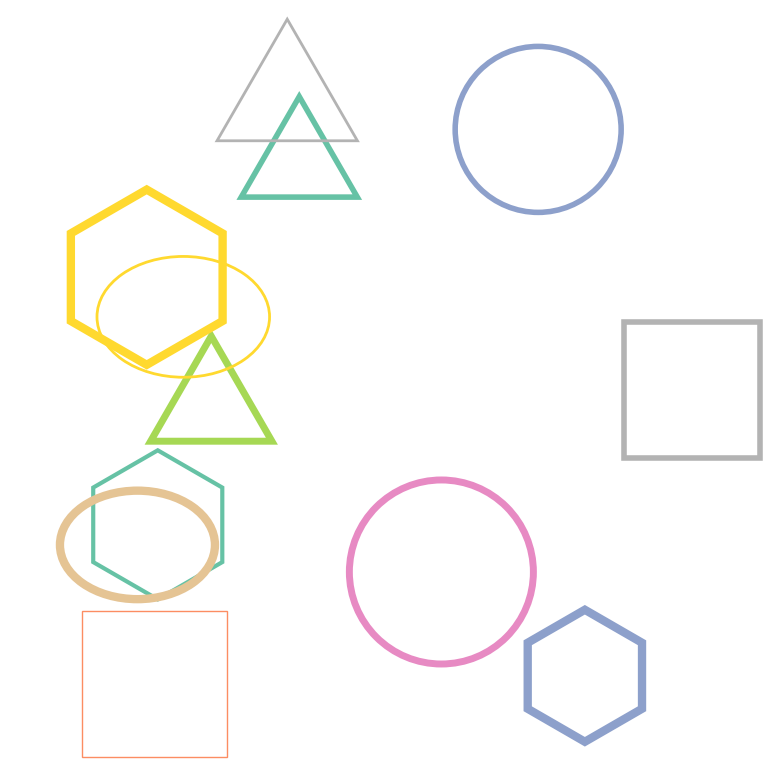[{"shape": "triangle", "thickness": 2, "radius": 0.44, "center": [0.389, 0.788]}, {"shape": "hexagon", "thickness": 1.5, "radius": 0.48, "center": [0.205, 0.318]}, {"shape": "square", "thickness": 0.5, "radius": 0.47, "center": [0.201, 0.112]}, {"shape": "circle", "thickness": 2, "radius": 0.54, "center": [0.699, 0.832]}, {"shape": "hexagon", "thickness": 3, "radius": 0.43, "center": [0.76, 0.122]}, {"shape": "circle", "thickness": 2.5, "radius": 0.6, "center": [0.573, 0.257]}, {"shape": "triangle", "thickness": 2.5, "radius": 0.45, "center": [0.274, 0.472]}, {"shape": "hexagon", "thickness": 3, "radius": 0.57, "center": [0.191, 0.64]}, {"shape": "oval", "thickness": 1, "radius": 0.56, "center": [0.238, 0.589]}, {"shape": "oval", "thickness": 3, "radius": 0.5, "center": [0.179, 0.292]}, {"shape": "triangle", "thickness": 1, "radius": 0.53, "center": [0.373, 0.87]}, {"shape": "square", "thickness": 2, "radius": 0.44, "center": [0.899, 0.493]}]